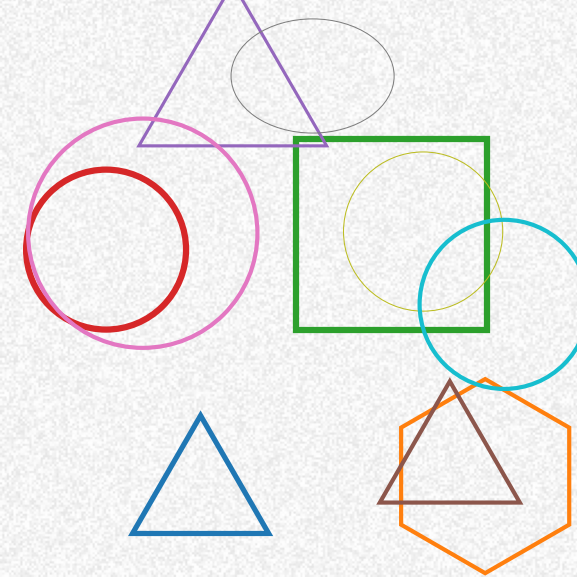[{"shape": "triangle", "thickness": 2.5, "radius": 0.68, "center": [0.347, 0.143]}, {"shape": "hexagon", "thickness": 2, "radius": 0.84, "center": [0.84, 0.175]}, {"shape": "square", "thickness": 3, "radius": 0.83, "center": [0.677, 0.593]}, {"shape": "circle", "thickness": 3, "radius": 0.69, "center": [0.184, 0.567]}, {"shape": "triangle", "thickness": 1.5, "radius": 0.94, "center": [0.403, 0.84]}, {"shape": "triangle", "thickness": 2, "radius": 0.7, "center": [0.779, 0.199]}, {"shape": "circle", "thickness": 2, "radius": 0.99, "center": [0.247, 0.595]}, {"shape": "oval", "thickness": 0.5, "radius": 0.71, "center": [0.541, 0.868]}, {"shape": "circle", "thickness": 0.5, "radius": 0.69, "center": [0.733, 0.598]}, {"shape": "circle", "thickness": 2, "radius": 0.73, "center": [0.873, 0.472]}]